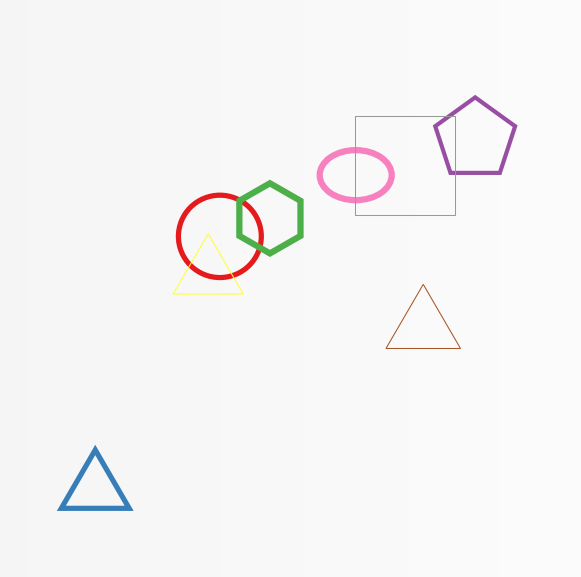[{"shape": "circle", "thickness": 2.5, "radius": 0.36, "center": [0.378, 0.59]}, {"shape": "triangle", "thickness": 2.5, "radius": 0.34, "center": [0.164, 0.153]}, {"shape": "hexagon", "thickness": 3, "radius": 0.3, "center": [0.464, 0.621]}, {"shape": "pentagon", "thickness": 2, "radius": 0.36, "center": [0.818, 0.758]}, {"shape": "triangle", "thickness": 0.5, "radius": 0.35, "center": [0.358, 0.525]}, {"shape": "triangle", "thickness": 0.5, "radius": 0.37, "center": [0.728, 0.433]}, {"shape": "oval", "thickness": 3, "radius": 0.31, "center": [0.612, 0.696]}, {"shape": "square", "thickness": 0.5, "radius": 0.43, "center": [0.697, 0.713]}]